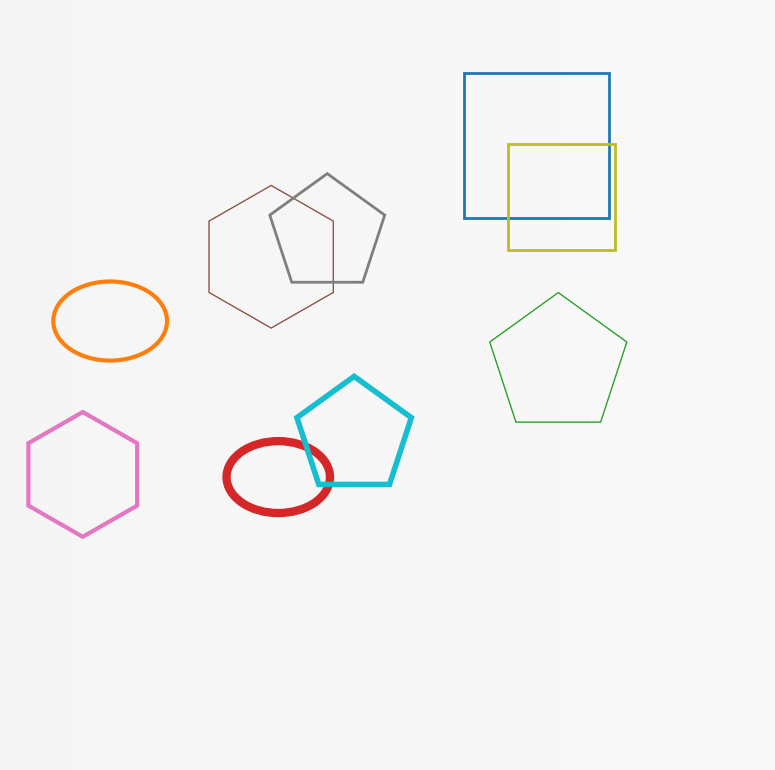[{"shape": "square", "thickness": 1, "radius": 0.47, "center": [0.692, 0.811]}, {"shape": "oval", "thickness": 1.5, "radius": 0.37, "center": [0.142, 0.583]}, {"shape": "pentagon", "thickness": 0.5, "radius": 0.46, "center": [0.72, 0.527]}, {"shape": "oval", "thickness": 3, "radius": 0.33, "center": [0.359, 0.38]}, {"shape": "hexagon", "thickness": 0.5, "radius": 0.46, "center": [0.35, 0.667]}, {"shape": "hexagon", "thickness": 1.5, "radius": 0.41, "center": [0.107, 0.384]}, {"shape": "pentagon", "thickness": 1, "radius": 0.39, "center": [0.422, 0.697]}, {"shape": "square", "thickness": 1, "radius": 0.34, "center": [0.724, 0.744]}, {"shape": "pentagon", "thickness": 2, "radius": 0.39, "center": [0.457, 0.434]}]